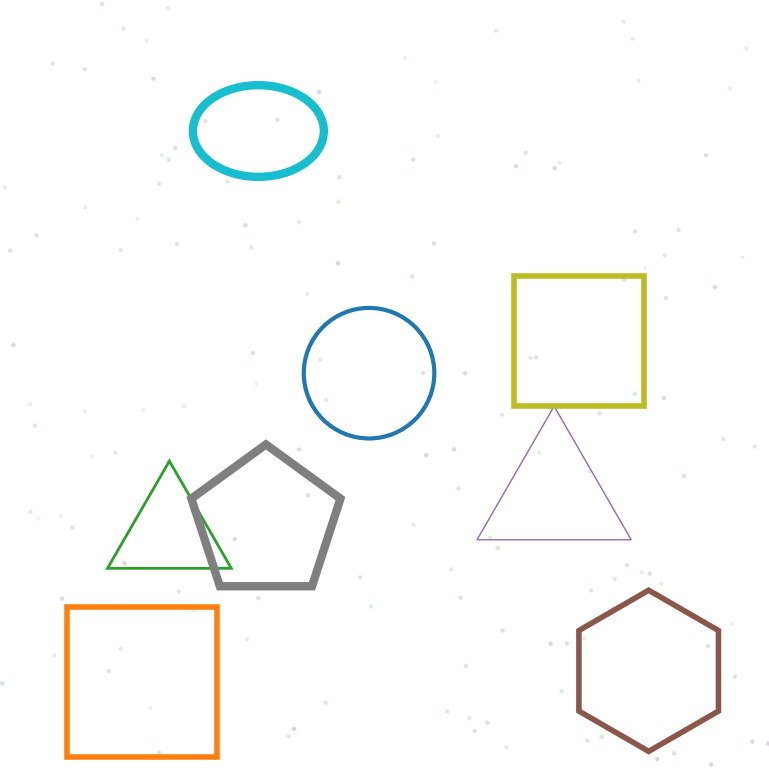[{"shape": "circle", "thickness": 1.5, "radius": 0.42, "center": [0.479, 0.515]}, {"shape": "square", "thickness": 2, "radius": 0.49, "center": [0.185, 0.114]}, {"shape": "triangle", "thickness": 1, "radius": 0.46, "center": [0.22, 0.308]}, {"shape": "triangle", "thickness": 0.5, "radius": 0.58, "center": [0.72, 0.357]}, {"shape": "hexagon", "thickness": 2, "radius": 0.52, "center": [0.842, 0.129]}, {"shape": "pentagon", "thickness": 3, "radius": 0.51, "center": [0.345, 0.321]}, {"shape": "square", "thickness": 2, "radius": 0.42, "center": [0.752, 0.557]}, {"shape": "oval", "thickness": 3, "radius": 0.43, "center": [0.336, 0.83]}]